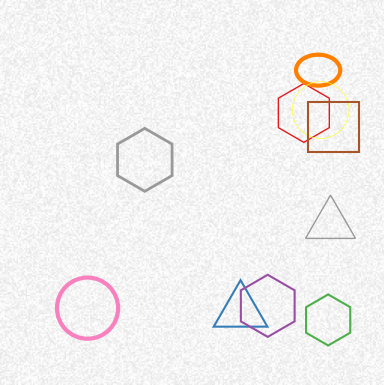[{"shape": "hexagon", "thickness": 1, "radius": 0.38, "center": [0.789, 0.707]}, {"shape": "triangle", "thickness": 1.5, "radius": 0.4, "center": [0.625, 0.192]}, {"shape": "hexagon", "thickness": 1.5, "radius": 0.33, "center": [0.852, 0.169]}, {"shape": "hexagon", "thickness": 1.5, "radius": 0.4, "center": [0.695, 0.206]}, {"shape": "oval", "thickness": 3, "radius": 0.29, "center": [0.826, 0.818]}, {"shape": "circle", "thickness": 0.5, "radius": 0.37, "center": [0.833, 0.714]}, {"shape": "square", "thickness": 1.5, "radius": 0.33, "center": [0.867, 0.671]}, {"shape": "circle", "thickness": 3, "radius": 0.4, "center": [0.227, 0.2]}, {"shape": "triangle", "thickness": 1, "radius": 0.37, "center": [0.858, 0.418]}, {"shape": "hexagon", "thickness": 2, "radius": 0.41, "center": [0.376, 0.585]}]